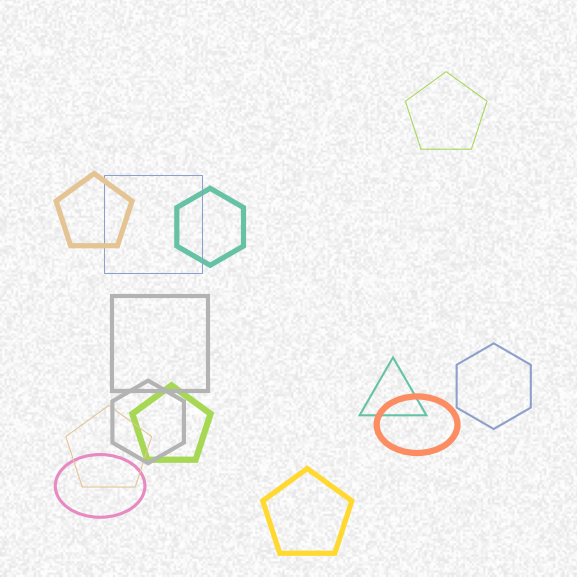[{"shape": "hexagon", "thickness": 2.5, "radius": 0.33, "center": [0.364, 0.606]}, {"shape": "triangle", "thickness": 1, "radius": 0.33, "center": [0.681, 0.313]}, {"shape": "oval", "thickness": 3, "radius": 0.35, "center": [0.722, 0.264]}, {"shape": "square", "thickness": 0.5, "radius": 0.42, "center": [0.265, 0.611]}, {"shape": "hexagon", "thickness": 1, "radius": 0.37, "center": [0.855, 0.33]}, {"shape": "oval", "thickness": 1.5, "radius": 0.39, "center": [0.173, 0.158]}, {"shape": "pentagon", "thickness": 0.5, "radius": 0.37, "center": [0.773, 0.801]}, {"shape": "pentagon", "thickness": 3, "radius": 0.36, "center": [0.297, 0.261]}, {"shape": "pentagon", "thickness": 2.5, "radius": 0.41, "center": [0.532, 0.107]}, {"shape": "pentagon", "thickness": 0.5, "radius": 0.39, "center": [0.188, 0.219]}, {"shape": "pentagon", "thickness": 2.5, "radius": 0.35, "center": [0.163, 0.63]}, {"shape": "square", "thickness": 2, "radius": 0.41, "center": [0.277, 0.404]}, {"shape": "hexagon", "thickness": 2, "radius": 0.36, "center": [0.257, 0.269]}]